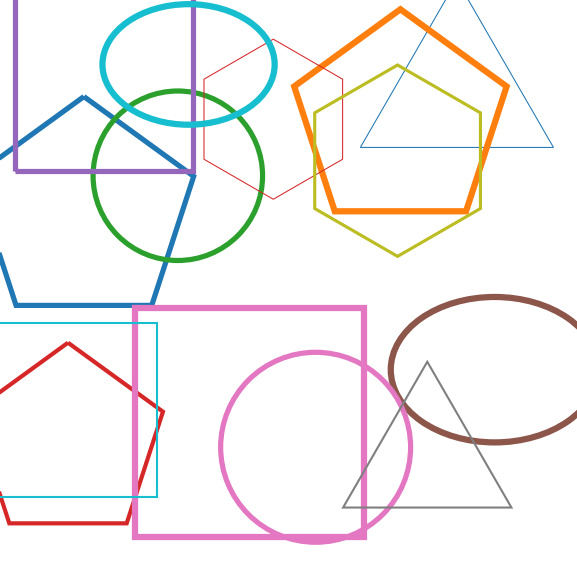[{"shape": "pentagon", "thickness": 2.5, "radius": 1.0, "center": [0.145, 0.632]}, {"shape": "triangle", "thickness": 0.5, "radius": 0.97, "center": [0.791, 0.84]}, {"shape": "pentagon", "thickness": 3, "radius": 0.97, "center": [0.693, 0.79]}, {"shape": "circle", "thickness": 2.5, "radius": 0.73, "center": [0.308, 0.695]}, {"shape": "pentagon", "thickness": 2, "radius": 0.86, "center": [0.118, 0.233]}, {"shape": "hexagon", "thickness": 0.5, "radius": 0.69, "center": [0.473, 0.793]}, {"shape": "square", "thickness": 2.5, "radius": 0.77, "center": [0.179, 0.856]}, {"shape": "oval", "thickness": 3, "radius": 0.9, "center": [0.857, 0.359]}, {"shape": "square", "thickness": 3, "radius": 0.99, "center": [0.432, 0.267]}, {"shape": "circle", "thickness": 2.5, "radius": 0.82, "center": [0.547, 0.225]}, {"shape": "triangle", "thickness": 1, "radius": 0.84, "center": [0.74, 0.204]}, {"shape": "hexagon", "thickness": 1.5, "radius": 0.83, "center": [0.688, 0.721]}, {"shape": "oval", "thickness": 3, "radius": 0.75, "center": [0.327, 0.888]}, {"shape": "square", "thickness": 1, "radius": 0.75, "center": [0.121, 0.289]}]